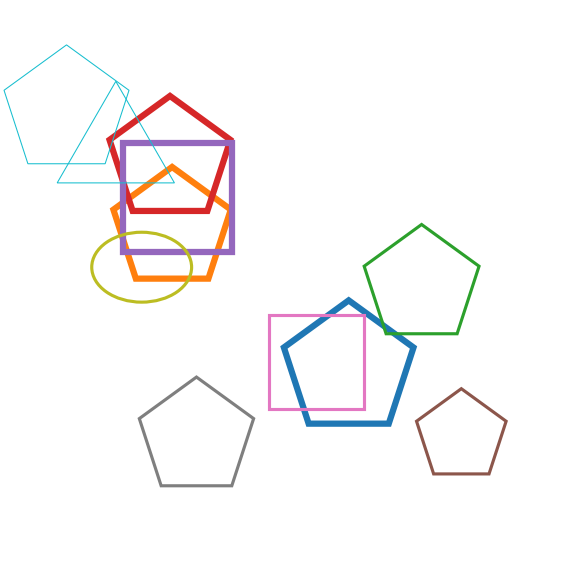[{"shape": "pentagon", "thickness": 3, "radius": 0.59, "center": [0.604, 0.361]}, {"shape": "pentagon", "thickness": 3, "radius": 0.53, "center": [0.298, 0.603]}, {"shape": "pentagon", "thickness": 1.5, "radius": 0.52, "center": [0.73, 0.506]}, {"shape": "pentagon", "thickness": 3, "radius": 0.55, "center": [0.294, 0.723]}, {"shape": "square", "thickness": 3, "radius": 0.47, "center": [0.307, 0.657]}, {"shape": "pentagon", "thickness": 1.5, "radius": 0.41, "center": [0.799, 0.244]}, {"shape": "square", "thickness": 1.5, "radius": 0.41, "center": [0.548, 0.372]}, {"shape": "pentagon", "thickness": 1.5, "radius": 0.52, "center": [0.34, 0.242]}, {"shape": "oval", "thickness": 1.5, "radius": 0.43, "center": [0.245, 0.536]}, {"shape": "pentagon", "thickness": 0.5, "radius": 0.57, "center": [0.115, 0.808]}, {"shape": "triangle", "thickness": 0.5, "radius": 0.59, "center": [0.201, 0.741]}]